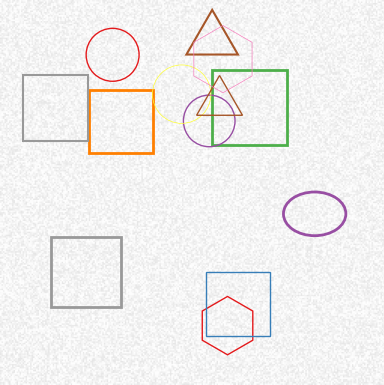[{"shape": "circle", "thickness": 1, "radius": 0.34, "center": [0.293, 0.858]}, {"shape": "hexagon", "thickness": 1, "radius": 0.38, "center": [0.591, 0.154]}, {"shape": "square", "thickness": 1, "radius": 0.41, "center": [0.618, 0.211]}, {"shape": "square", "thickness": 2, "radius": 0.49, "center": [0.649, 0.722]}, {"shape": "oval", "thickness": 2, "radius": 0.41, "center": [0.817, 0.445]}, {"shape": "circle", "thickness": 1, "radius": 0.34, "center": [0.543, 0.686]}, {"shape": "square", "thickness": 2, "radius": 0.41, "center": [0.314, 0.685]}, {"shape": "circle", "thickness": 0.5, "radius": 0.38, "center": [0.472, 0.755]}, {"shape": "triangle", "thickness": 1, "radius": 0.34, "center": [0.57, 0.735]}, {"shape": "triangle", "thickness": 1.5, "radius": 0.39, "center": [0.551, 0.897]}, {"shape": "hexagon", "thickness": 0.5, "radius": 0.44, "center": [0.579, 0.846]}, {"shape": "square", "thickness": 1.5, "radius": 0.43, "center": [0.144, 0.72]}, {"shape": "square", "thickness": 2, "radius": 0.45, "center": [0.224, 0.295]}]